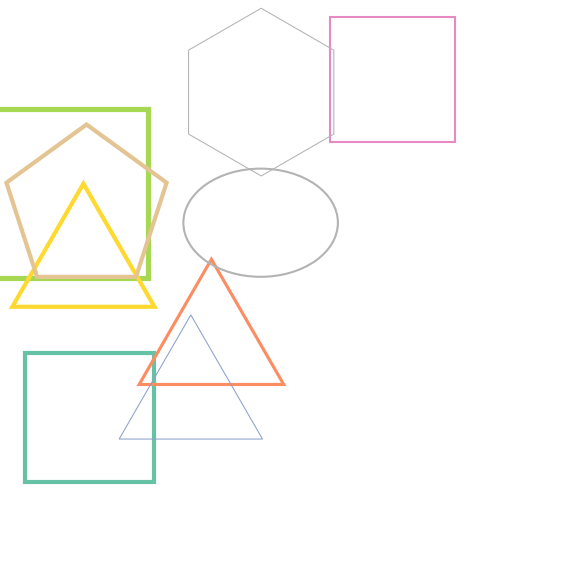[{"shape": "square", "thickness": 2, "radius": 0.56, "center": [0.155, 0.276]}, {"shape": "triangle", "thickness": 1.5, "radius": 0.72, "center": [0.366, 0.406]}, {"shape": "triangle", "thickness": 0.5, "radius": 0.72, "center": [0.33, 0.311]}, {"shape": "square", "thickness": 1, "radius": 0.54, "center": [0.68, 0.862]}, {"shape": "square", "thickness": 2.5, "radius": 0.73, "center": [0.11, 0.665]}, {"shape": "triangle", "thickness": 2, "radius": 0.71, "center": [0.144, 0.539]}, {"shape": "pentagon", "thickness": 2, "radius": 0.73, "center": [0.15, 0.638]}, {"shape": "oval", "thickness": 1, "radius": 0.67, "center": [0.451, 0.613]}, {"shape": "hexagon", "thickness": 0.5, "radius": 0.73, "center": [0.452, 0.84]}]